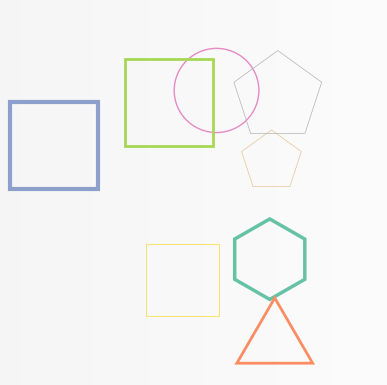[{"shape": "hexagon", "thickness": 2.5, "radius": 0.52, "center": [0.696, 0.327]}, {"shape": "triangle", "thickness": 2, "radius": 0.56, "center": [0.709, 0.113]}, {"shape": "square", "thickness": 3, "radius": 0.56, "center": [0.139, 0.621]}, {"shape": "circle", "thickness": 1, "radius": 0.55, "center": [0.559, 0.765]}, {"shape": "square", "thickness": 2, "radius": 0.57, "center": [0.435, 0.734]}, {"shape": "square", "thickness": 0.5, "radius": 0.47, "center": [0.47, 0.273]}, {"shape": "pentagon", "thickness": 0.5, "radius": 0.41, "center": [0.701, 0.581]}, {"shape": "pentagon", "thickness": 0.5, "radius": 0.6, "center": [0.717, 0.75]}]